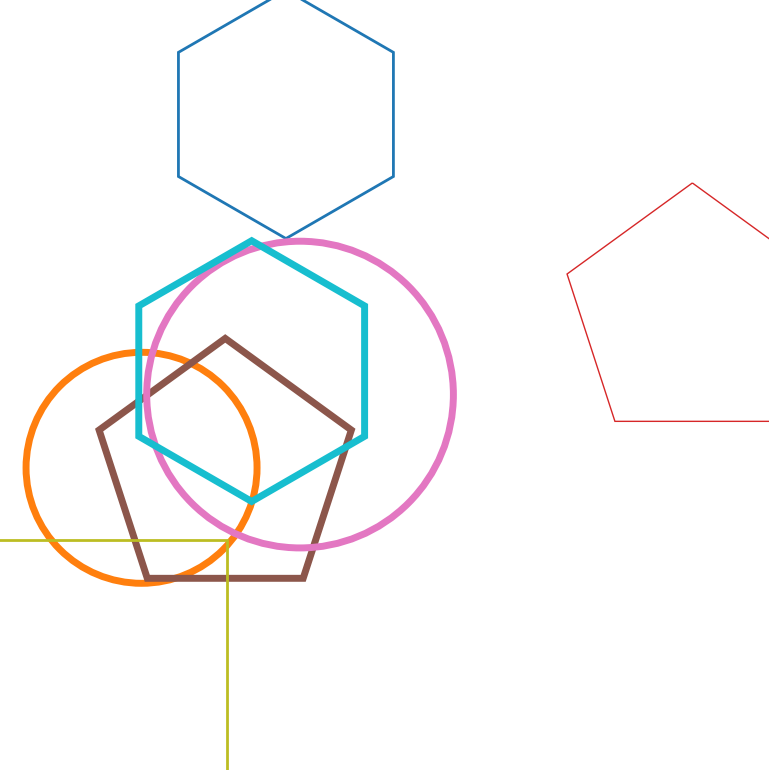[{"shape": "hexagon", "thickness": 1, "radius": 0.81, "center": [0.371, 0.851]}, {"shape": "circle", "thickness": 2.5, "radius": 0.75, "center": [0.184, 0.392]}, {"shape": "pentagon", "thickness": 0.5, "radius": 0.86, "center": [0.899, 0.591]}, {"shape": "pentagon", "thickness": 2.5, "radius": 0.86, "center": [0.293, 0.388]}, {"shape": "circle", "thickness": 2.5, "radius": 1.0, "center": [0.39, 0.488]}, {"shape": "square", "thickness": 1, "radius": 0.91, "center": [0.113, 0.116]}, {"shape": "hexagon", "thickness": 2.5, "radius": 0.85, "center": [0.327, 0.518]}]